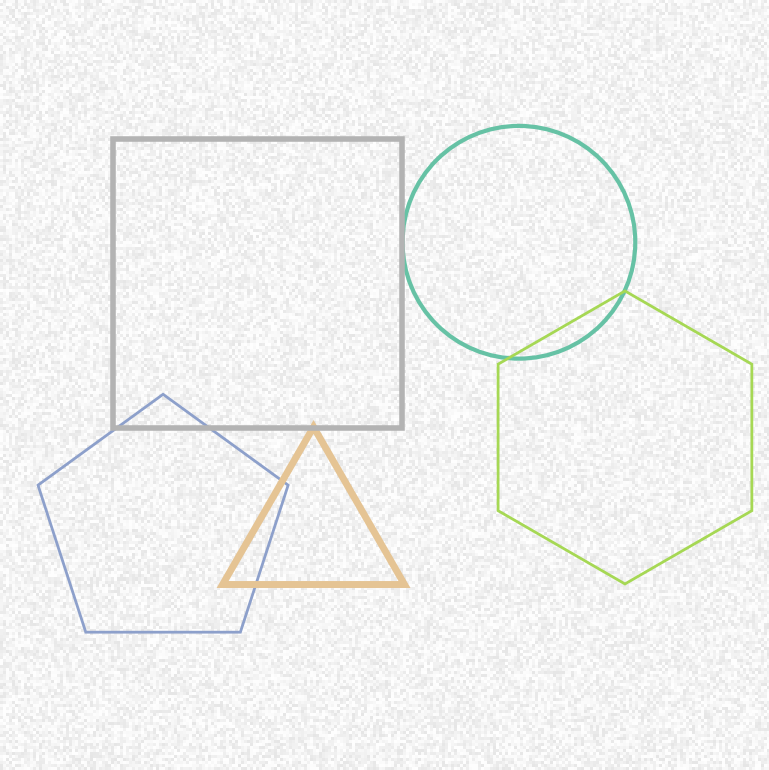[{"shape": "circle", "thickness": 1.5, "radius": 0.76, "center": [0.674, 0.685]}, {"shape": "pentagon", "thickness": 1, "radius": 0.85, "center": [0.212, 0.317]}, {"shape": "hexagon", "thickness": 1, "radius": 0.95, "center": [0.812, 0.432]}, {"shape": "triangle", "thickness": 2.5, "radius": 0.68, "center": [0.407, 0.309]}, {"shape": "square", "thickness": 2, "radius": 0.94, "center": [0.335, 0.632]}]